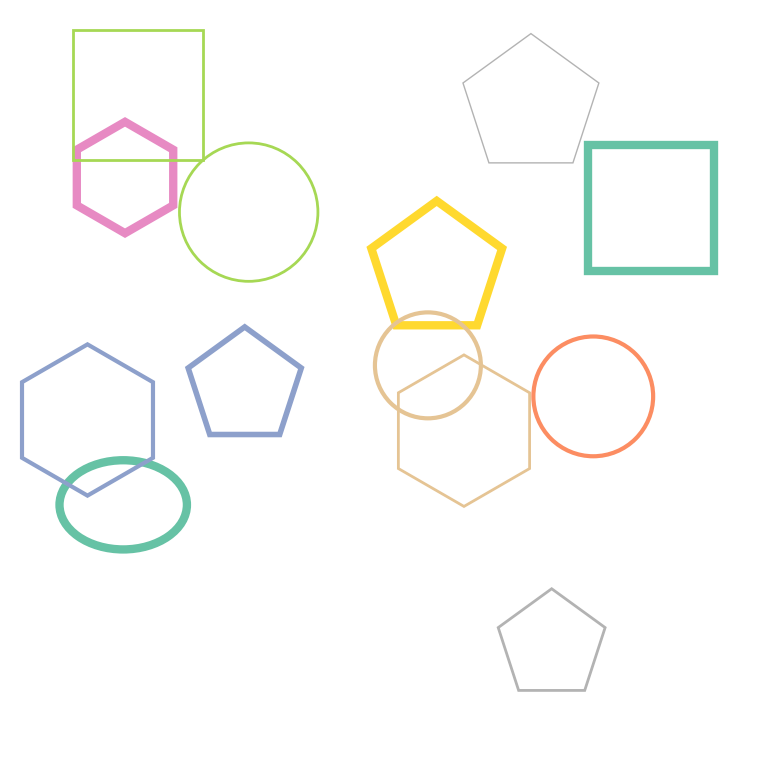[{"shape": "square", "thickness": 3, "radius": 0.41, "center": [0.846, 0.73]}, {"shape": "oval", "thickness": 3, "radius": 0.41, "center": [0.16, 0.344]}, {"shape": "circle", "thickness": 1.5, "radius": 0.39, "center": [0.77, 0.485]}, {"shape": "hexagon", "thickness": 1.5, "radius": 0.49, "center": [0.114, 0.455]}, {"shape": "pentagon", "thickness": 2, "radius": 0.39, "center": [0.318, 0.498]}, {"shape": "hexagon", "thickness": 3, "radius": 0.36, "center": [0.162, 0.769]}, {"shape": "square", "thickness": 1, "radius": 0.42, "center": [0.179, 0.877]}, {"shape": "circle", "thickness": 1, "radius": 0.45, "center": [0.323, 0.725]}, {"shape": "pentagon", "thickness": 3, "radius": 0.45, "center": [0.567, 0.65]}, {"shape": "circle", "thickness": 1.5, "radius": 0.34, "center": [0.556, 0.526]}, {"shape": "hexagon", "thickness": 1, "radius": 0.49, "center": [0.603, 0.441]}, {"shape": "pentagon", "thickness": 1, "radius": 0.36, "center": [0.716, 0.162]}, {"shape": "pentagon", "thickness": 0.5, "radius": 0.46, "center": [0.69, 0.864]}]